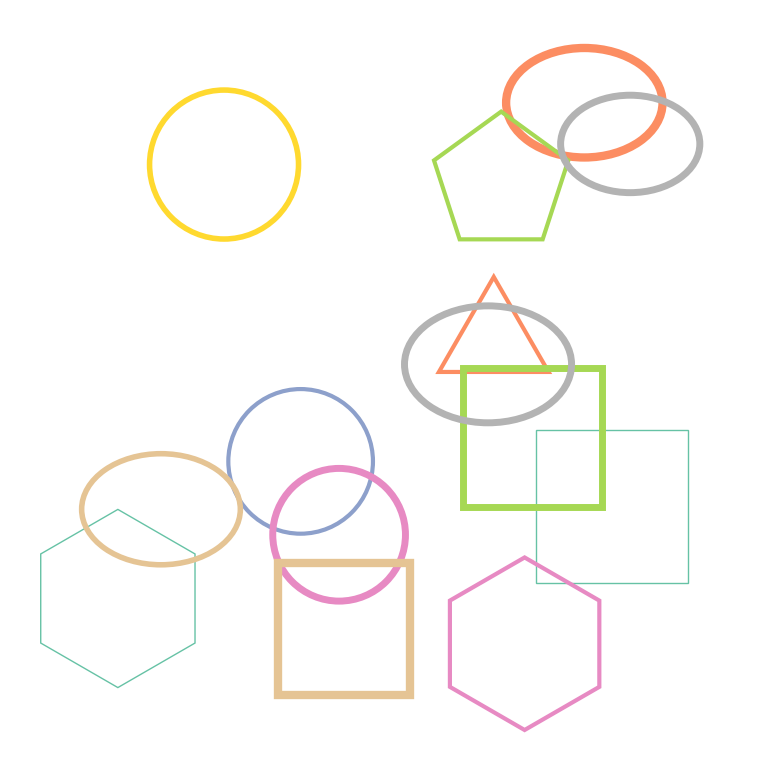[{"shape": "hexagon", "thickness": 0.5, "radius": 0.58, "center": [0.153, 0.223]}, {"shape": "square", "thickness": 0.5, "radius": 0.49, "center": [0.795, 0.342]}, {"shape": "triangle", "thickness": 1.5, "radius": 0.41, "center": [0.641, 0.558]}, {"shape": "oval", "thickness": 3, "radius": 0.51, "center": [0.759, 0.867]}, {"shape": "circle", "thickness": 1.5, "radius": 0.47, "center": [0.39, 0.401]}, {"shape": "circle", "thickness": 2.5, "radius": 0.43, "center": [0.44, 0.306]}, {"shape": "hexagon", "thickness": 1.5, "radius": 0.56, "center": [0.681, 0.164]}, {"shape": "pentagon", "thickness": 1.5, "radius": 0.46, "center": [0.651, 0.763]}, {"shape": "square", "thickness": 2.5, "radius": 0.45, "center": [0.691, 0.432]}, {"shape": "circle", "thickness": 2, "radius": 0.48, "center": [0.291, 0.786]}, {"shape": "square", "thickness": 3, "radius": 0.43, "center": [0.447, 0.183]}, {"shape": "oval", "thickness": 2, "radius": 0.52, "center": [0.209, 0.339]}, {"shape": "oval", "thickness": 2.5, "radius": 0.45, "center": [0.818, 0.813]}, {"shape": "oval", "thickness": 2.5, "radius": 0.54, "center": [0.634, 0.527]}]